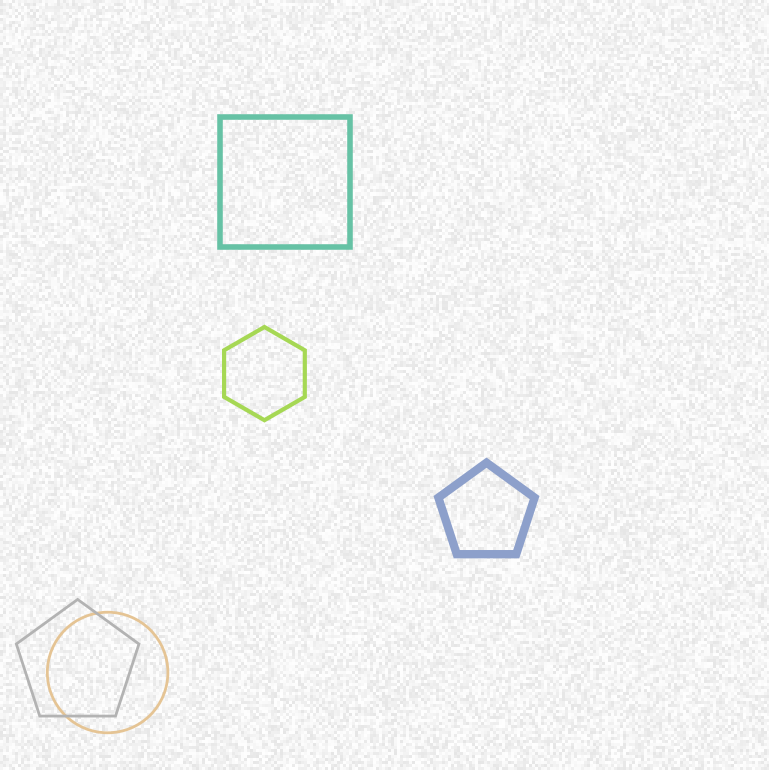[{"shape": "square", "thickness": 2, "radius": 0.42, "center": [0.37, 0.764]}, {"shape": "pentagon", "thickness": 3, "radius": 0.33, "center": [0.632, 0.333]}, {"shape": "hexagon", "thickness": 1.5, "radius": 0.3, "center": [0.343, 0.515]}, {"shape": "circle", "thickness": 1, "radius": 0.39, "center": [0.14, 0.127]}, {"shape": "pentagon", "thickness": 1, "radius": 0.42, "center": [0.101, 0.138]}]